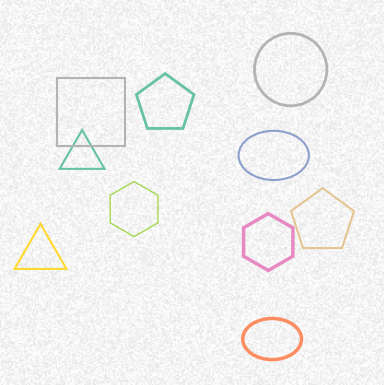[{"shape": "triangle", "thickness": 1.5, "radius": 0.34, "center": [0.213, 0.595]}, {"shape": "pentagon", "thickness": 2, "radius": 0.39, "center": [0.429, 0.73]}, {"shape": "oval", "thickness": 2.5, "radius": 0.38, "center": [0.707, 0.119]}, {"shape": "oval", "thickness": 1.5, "radius": 0.46, "center": [0.711, 0.596]}, {"shape": "hexagon", "thickness": 2.5, "radius": 0.37, "center": [0.697, 0.371]}, {"shape": "hexagon", "thickness": 1, "radius": 0.36, "center": [0.348, 0.457]}, {"shape": "triangle", "thickness": 1.5, "radius": 0.39, "center": [0.105, 0.34]}, {"shape": "pentagon", "thickness": 1.5, "radius": 0.43, "center": [0.838, 0.425]}, {"shape": "circle", "thickness": 2, "radius": 0.47, "center": [0.755, 0.819]}, {"shape": "square", "thickness": 1.5, "radius": 0.44, "center": [0.235, 0.71]}]